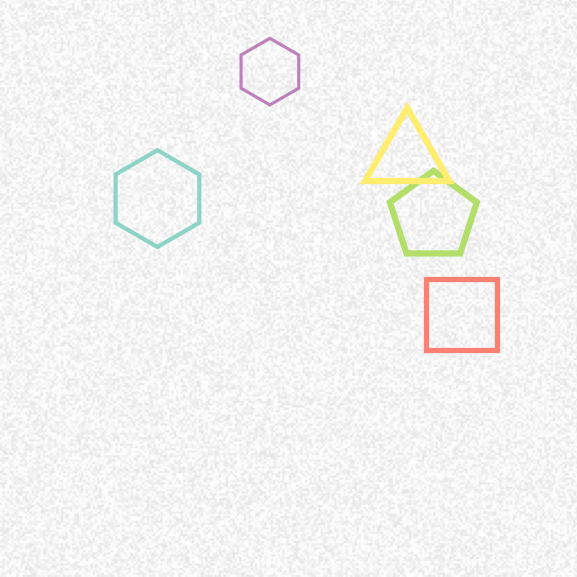[{"shape": "hexagon", "thickness": 2, "radius": 0.42, "center": [0.273, 0.655]}, {"shape": "square", "thickness": 2.5, "radius": 0.31, "center": [0.799, 0.455]}, {"shape": "pentagon", "thickness": 3, "radius": 0.4, "center": [0.75, 0.624]}, {"shape": "hexagon", "thickness": 1.5, "radius": 0.29, "center": [0.467, 0.875]}, {"shape": "triangle", "thickness": 3, "radius": 0.42, "center": [0.705, 0.728]}]